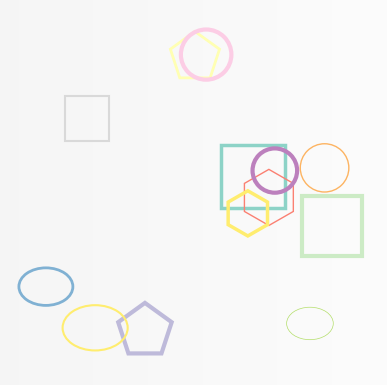[{"shape": "square", "thickness": 2.5, "radius": 0.41, "center": [0.653, 0.542]}, {"shape": "pentagon", "thickness": 2, "radius": 0.33, "center": [0.503, 0.852]}, {"shape": "pentagon", "thickness": 3, "radius": 0.36, "center": [0.374, 0.141]}, {"shape": "hexagon", "thickness": 1, "radius": 0.36, "center": [0.694, 0.487]}, {"shape": "oval", "thickness": 2, "radius": 0.35, "center": [0.118, 0.256]}, {"shape": "circle", "thickness": 1, "radius": 0.31, "center": [0.838, 0.564]}, {"shape": "oval", "thickness": 0.5, "radius": 0.3, "center": [0.8, 0.16]}, {"shape": "circle", "thickness": 3, "radius": 0.33, "center": [0.532, 0.858]}, {"shape": "square", "thickness": 1.5, "radius": 0.29, "center": [0.224, 0.692]}, {"shape": "circle", "thickness": 3, "radius": 0.29, "center": [0.709, 0.557]}, {"shape": "square", "thickness": 3, "radius": 0.39, "center": [0.856, 0.412]}, {"shape": "hexagon", "thickness": 2.5, "radius": 0.29, "center": [0.64, 0.446]}, {"shape": "oval", "thickness": 1.5, "radius": 0.42, "center": [0.246, 0.149]}]